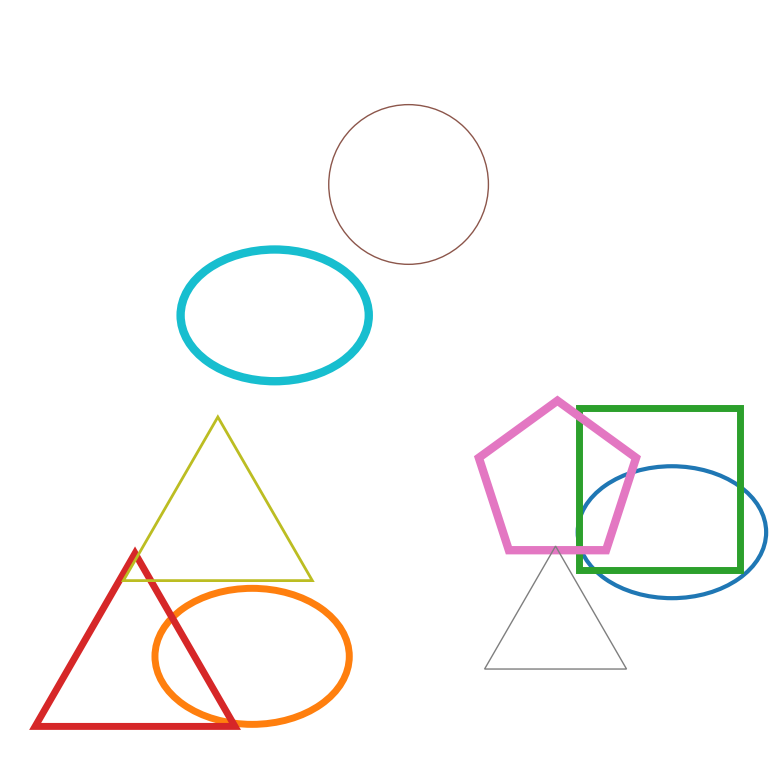[{"shape": "oval", "thickness": 1.5, "radius": 0.61, "center": [0.873, 0.309]}, {"shape": "oval", "thickness": 2.5, "radius": 0.63, "center": [0.327, 0.148]}, {"shape": "square", "thickness": 2.5, "radius": 0.52, "center": [0.856, 0.365]}, {"shape": "triangle", "thickness": 2.5, "radius": 0.75, "center": [0.175, 0.132]}, {"shape": "circle", "thickness": 0.5, "radius": 0.52, "center": [0.531, 0.76]}, {"shape": "pentagon", "thickness": 3, "radius": 0.54, "center": [0.724, 0.372]}, {"shape": "triangle", "thickness": 0.5, "radius": 0.53, "center": [0.721, 0.184]}, {"shape": "triangle", "thickness": 1, "radius": 0.71, "center": [0.283, 0.317]}, {"shape": "oval", "thickness": 3, "radius": 0.61, "center": [0.357, 0.59]}]